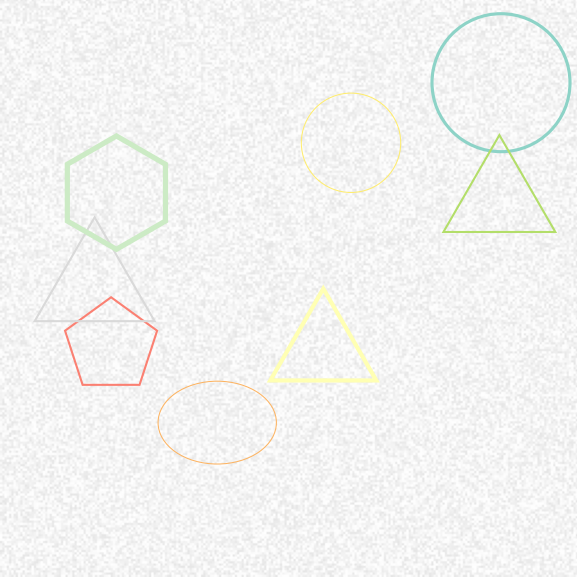[{"shape": "circle", "thickness": 1.5, "radius": 0.6, "center": [0.868, 0.856]}, {"shape": "triangle", "thickness": 2, "radius": 0.53, "center": [0.56, 0.393]}, {"shape": "pentagon", "thickness": 1, "radius": 0.42, "center": [0.192, 0.401]}, {"shape": "oval", "thickness": 0.5, "radius": 0.51, "center": [0.376, 0.267]}, {"shape": "triangle", "thickness": 1, "radius": 0.56, "center": [0.865, 0.653]}, {"shape": "triangle", "thickness": 1, "radius": 0.6, "center": [0.164, 0.503]}, {"shape": "hexagon", "thickness": 2.5, "radius": 0.49, "center": [0.202, 0.666]}, {"shape": "circle", "thickness": 0.5, "radius": 0.43, "center": [0.608, 0.752]}]